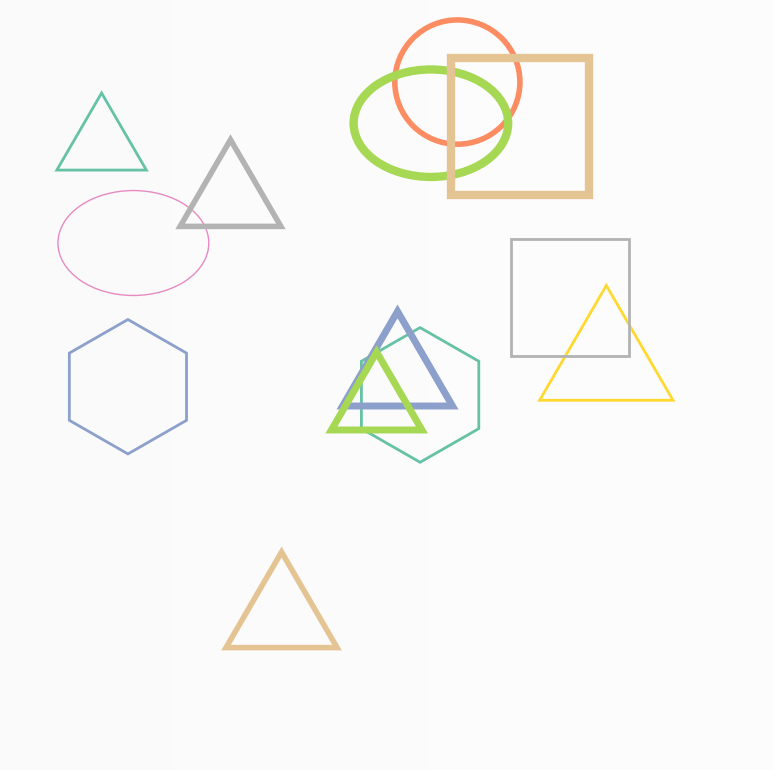[{"shape": "hexagon", "thickness": 1, "radius": 0.44, "center": [0.542, 0.487]}, {"shape": "triangle", "thickness": 1, "radius": 0.33, "center": [0.131, 0.812]}, {"shape": "circle", "thickness": 2, "radius": 0.4, "center": [0.59, 0.893]}, {"shape": "hexagon", "thickness": 1, "radius": 0.44, "center": [0.165, 0.498]}, {"shape": "triangle", "thickness": 2.5, "radius": 0.41, "center": [0.513, 0.514]}, {"shape": "oval", "thickness": 0.5, "radius": 0.49, "center": [0.172, 0.684]}, {"shape": "triangle", "thickness": 2.5, "radius": 0.34, "center": [0.486, 0.475]}, {"shape": "oval", "thickness": 3, "radius": 0.5, "center": [0.556, 0.84]}, {"shape": "triangle", "thickness": 1, "radius": 0.5, "center": [0.782, 0.53]}, {"shape": "triangle", "thickness": 2, "radius": 0.41, "center": [0.363, 0.2]}, {"shape": "square", "thickness": 3, "radius": 0.45, "center": [0.671, 0.836]}, {"shape": "square", "thickness": 1, "radius": 0.38, "center": [0.736, 0.613]}, {"shape": "triangle", "thickness": 2, "radius": 0.38, "center": [0.297, 0.743]}]